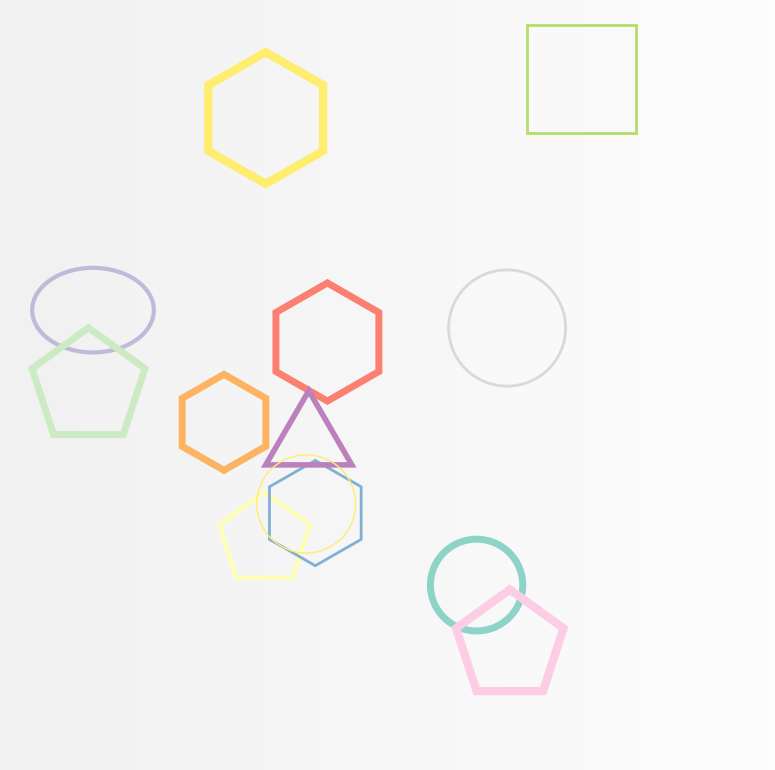[{"shape": "circle", "thickness": 2.5, "radius": 0.3, "center": [0.615, 0.24]}, {"shape": "pentagon", "thickness": 1.5, "radius": 0.31, "center": [0.341, 0.299]}, {"shape": "oval", "thickness": 1.5, "radius": 0.39, "center": [0.12, 0.597]}, {"shape": "hexagon", "thickness": 2.5, "radius": 0.38, "center": [0.422, 0.556]}, {"shape": "hexagon", "thickness": 1, "radius": 0.34, "center": [0.407, 0.334]}, {"shape": "hexagon", "thickness": 2.5, "radius": 0.31, "center": [0.289, 0.452]}, {"shape": "square", "thickness": 1, "radius": 0.35, "center": [0.751, 0.897]}, {"shape": "pentagon", "thickness": 3, "radius": 0.36, "center": [0.658, 0.161]}, {"shape": "circle", "thickness": 1, "radius": 0.38, "center": [0.654, 0.574]}, {"shape": "triangle", "thickness": 2, "radius": 0.32, "center": [0.398, 0.428]}, {"shape": "pentagon", "thickness": 2.5, "radius": 0.38, "center": [0.114, 0.498]}, {"shape": "circle", "thickness": 0.5, "radius": 0.32, "center": [0.395, 0.346]}, {"shape": "hexagon", "thickness": 3, "radius": 0.43, "center": [0.343, 0.847]}]